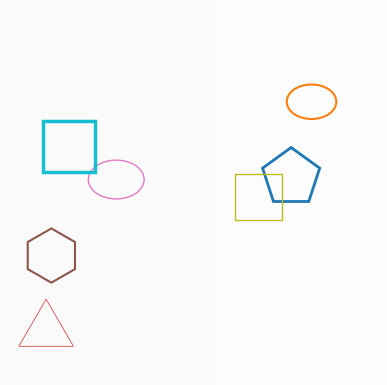[{"shape": "pentagon", "thickness": 2, "radius": 0.39, "center": [0.751, 0.539]}, {"shape": "oval", "thickness": 1.5, "radius": 0.32, "center": [0.804, 0.736]}, {"shape": "triangle", "thickness": 0.5, "radius": 0.41, "center": [0.119, 0.141]}, {"shape": "hexagon", "thickness": 1.5, "radius": 0.35, "center": [0.133, 0.336]}, {"shape": "oval", "thickness": 1, "radius": 0.36, "center": [0.3, 0.534]}, {"shape": "square", "thickness": 1, "radius": 0.3, "center": [0.668, 0.489]}, {"shape": "square", "thickness": 2.5, "radius": 0.34, "center": [0.179, 0.62]}]